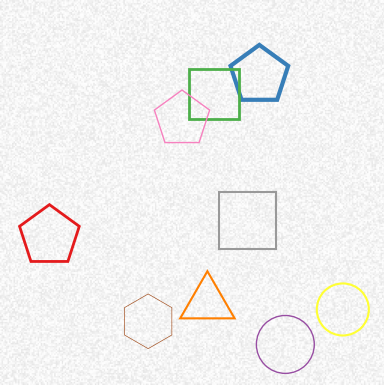[{"shape": "pentagon", "thickness": 2, "radius": 0.41, "center": [0.128, 0.387]}, {"shape": "pentagon", "thickness": 3, "radius": 0.39, "center": [0.674, 0.805]}, {"shape": "square", "thickness": 2, "radius": 0.32, "center": [0.556, 0.756]}, {"shape": "circle", "thickness": 1, "radius": 0.38, "center": [0.741, 0.105]}, {"shape": "triangle", "thickness": 1.5, "radius": 0.41, "center": [0.539, 0.214]}, {"shape": "circle", "thickness": 1.5, "radius": 0.34, "center": [0.89, 0.196]}, {"shape": "hexagon", "thickness": 0.5, "radius": 0.36, "center": [0.385, 0.165]}, {"shape": "pentagon", "thickness": 1, "radius": 0.38, "center": [0.473, 0.691]}, {"shape": "square", "thickness": 1.5, "radius": 0.37, "center": [0.643, 0.426]}]